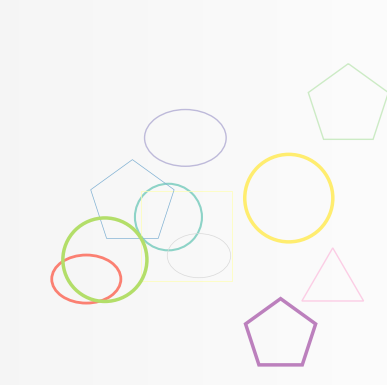[{"shape": "circle", "thickness": 1.5, "radius": 0.43, "center": [0.435, 0.436]}, {"shape": "square", "thickness": 0.5, "radius": 0.58, "center": [0.481, 0.386]}, {"shape": "oval", "thickness": 1, "radius": 0.53, "center": [0.478, 0.642]}, {"shape": "oval", "thickness": 2, "radius": 0.45, "center": [0.223, 0.275]}, {"shape": "pentagon", "thickness": 0.5, "radius": 0.57, "center": [0.342, 0.472]}, {"shape": "circle", "thickness": 2.5, "radius": 0.54, "center": [0.271, 0.325]}, {"shape": "triangle", "thickness": 1, "radius": 0.46, "center": [0.859, 0.264]}, {"shape": "oval", "thickness": 0.5, "radius": 0.41, "center": [0.513, 0.336]}, {"shape": "pentagon", "thickness": 2.5, "radius": 0.48, "center": [0.724, 0.129]}, {"shape": "pentagon", "thickness": 1, "radius": 0.54, "center": [0.899, 0.726]}, {"shape": "circle", "thickness": 2.5, "radius": 0.57, "center": [0.745, 0.485]}]